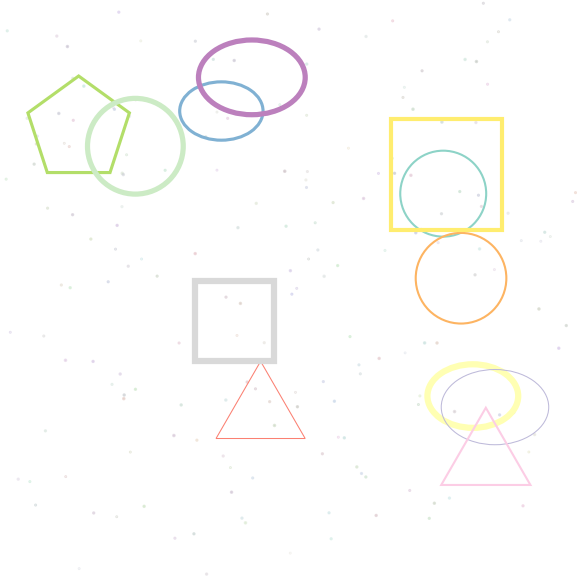[{"shape": "circle", "thickness": 1, "radius": 0.37, "center": [0.767, 0.664]}, {"shape": "oval", "thickness": 3, "radius": 0.39, "center": [0.819, 0.313]}, {"shape": "oval", "thickness": 0.5, "radius": 0.47, "center": [0.857, 0.294]}, {"shape": "triangle", "thickness": 0.5, "radius": 0.45, "center": [0.451, 0.284]}, {"shape": "oval", "thickness": 1.5, "radius": 0.36, "center": [0.383, 0.807]}, {"shape": "circle", "thickness": 1, "radius": 0.39, "center": [0.798, 0.517]}, {"shape": "pentagon", "thickness": 1.5, "radius": 0.46, "center": [0.136, 0.775]}, {"shape": "triangle", "thickness": 1, "radius": 0.45, "center": [0.841, 0.204]}, {"shape": "square", "thickness": 3, "radius": 0.34, "center": [0.406, 0.443]}, {"shape": "oval", "thickness": 2.5, "radius": 0.46, "center": [0.436, 0.865]}, {"shape": "circle", "thickness": 2.5, "radius": 0.41, "center": [0.234, 0.746]}, {"shape": "square", "thickness": 2, "radius": 0.48, "center": [0.773, 0.697]}]